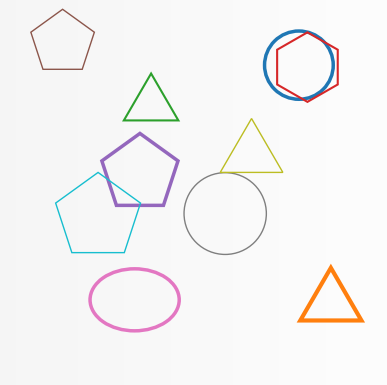[{"shape": "circle", "thickness": 2.5, "radius": 0.44, "center": [0.771, 0.831]}, {"shape": "triangle", "thickness": 3, "radius": 0.46, "center": [0.854, 0.213]}, {"shape": "triangle", "thickness": 1.5, "radius": 0.41, "center": [0.39, 0.728]}, {"shape": "hexagon", "thickness": 1.5, "radius": 0.45, "center": [0.793, 0.826]}, {"shape": "pentagon", "thickness": 2.5, "radius": 0.52, "center": [0.361, 0.55]}, {"shape": "pentagon", "thickness": 1, "radius": 0.43, "center": [0.162, 0.89]}, {"shape": "oval", "thickness": 2.5, "radius": 0.58, "center": [0.347, 0.221]}, {"shape": "circle", "thickness": 1, "radius": 0.53, "center": [0.581, 0.445]}, {"shape": "triangle", "thickness": 1, "radius": 0.47, "center": [0.649, 0.599]}, {"shape": "pentagon", "thickness": 1, "radius": 0.58, "center": [0.253, 0.437]}]